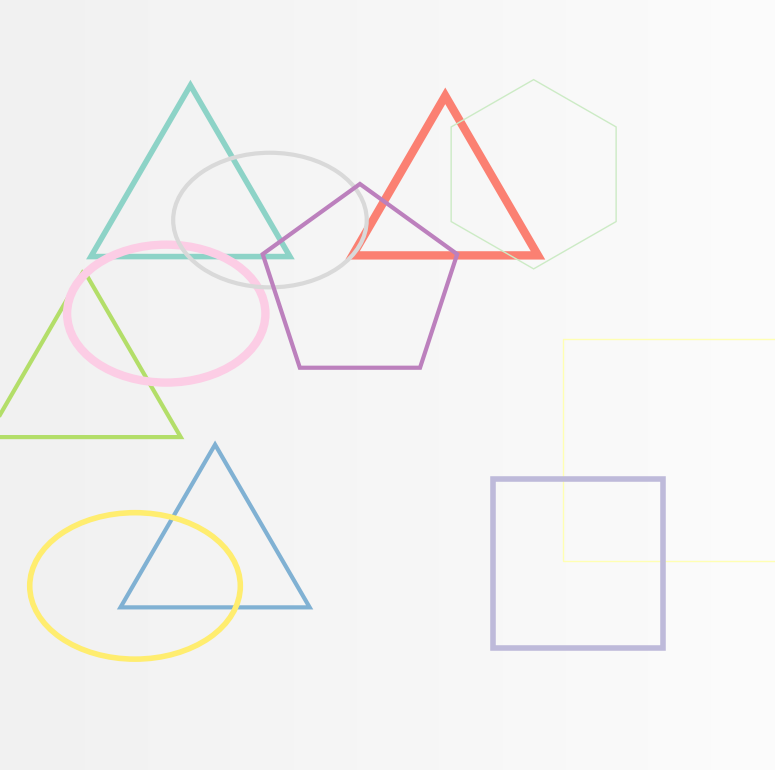[{"shape": "triangle", "thickness": 2, "radius": 0.74, "center": [0.246, 0.741]}, {"shape": "square", "thickness": 0.5, "radius": 0.72, "center": [0.87, 0.415]}, {"shape": "square", "thickness": 2, "radius": 0.55, "center": [0.746, 0.268]}, {"shape": "triangle", "thickness": 3, "radius": 0.69, "center": [0.575, 0.737]}, {"shape": "triangle", "thickness": 1.5, "radius": 0.7, "center": [0.278, 0.282]}, {"shape": "triangle", "thickness": 1.5, "radius": 0.72, "center": [0.108, 0.504]}, {"shape": "oval", "thickness": 3, "radius": 0.64, "center": [0.215, 0.593]}, {"shape": "oval", "thickness": 1.5, "radius": 0.62, "center": [0.348, 0.714]}, {"shape": "pentagon", "thickness": 1.5, "radius": 0.66, "center": [0.464, 0.629]}, {"shape": "hexagon", "thickness": 0.5, "radius": 0.61, "center": [0.689, 0.774]}, {"shape": "oval", "thickness": 2, "radius": 0.68, "center": [0.174, 0.239]}]